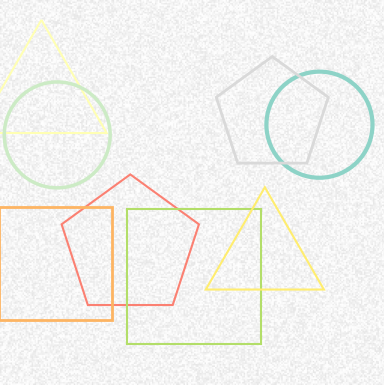[{"shape": "circle", "thickness": 3, "radius": 0.69, "center": [0.83, 0.676]}, {"shape": "triangle", "thickness": 1.5, "radius": 0.98, "center": [0.108, 0.752]}, {"shape": "pentagon", "thickness": 1.5, "radius": 0.94, "center": [0.338, 0.359]}, {"shape": "square", "thickness": 2, "radius": 0.73, "center": [0.144, 0.315]}, {"shape": "square", "thickness": 1.5, "radius": 0.87, "center": [0.504, 0.282]}, {"shape": "pentagon", "thickness": 2, "radius": 0.76, "center": [0.707, 0.7]}, {"shape": "circle", "thickness": 2.5, "radius": 0.69, "center": [0.149, 0.65]}, {"shape": "triangle", "thickness": 1.5, "radius": 0.89, "center": [0.688, 0.337]}]